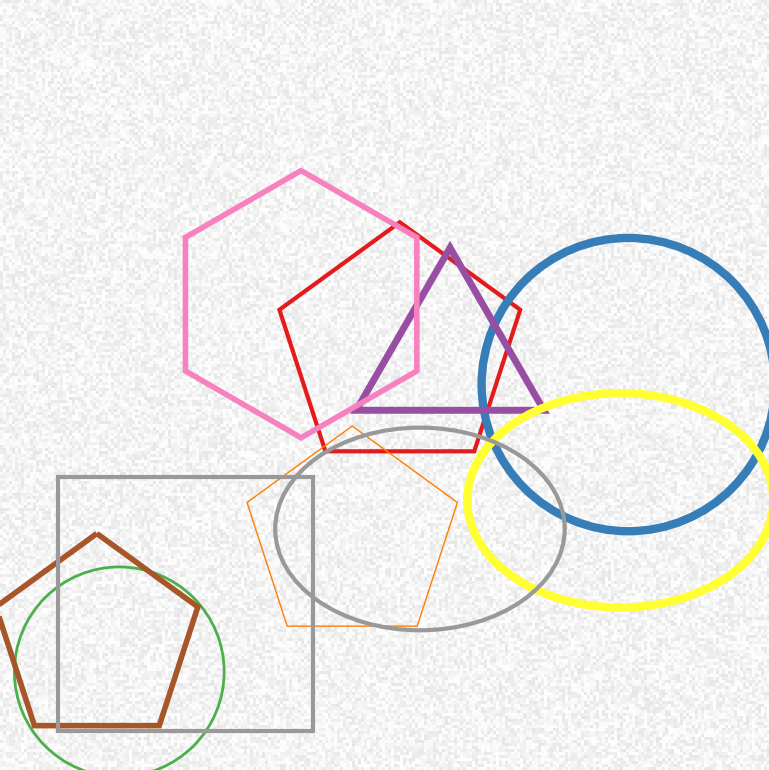[{"shape": "pentagon", "thickness": 1.5, "radius": 0.82, "center": [0.519, 0.547]}, {"shape": "circle", "thickness": 3, "radius": 0.95, "center": [0.816, 0.501]}, {"shape": "circle", "thickness": 1, "radius": 0.68, "center": [0.155, 0.128]}, {"shape": "triangle", "thickness": 2.5, "radius": 0.7, "center": [0.585, 0.538]}, {"shape": "pentagon", "thickness": 0.5, "radius": 0.72, "center": [0.457, 0.303]}, {"shape": "oval", "thickness": 3, "radius": 0.99, "center": [0.806, 0.35]}, {"shape": "pentagon", "thickness": 2, "radius": 0.69, "center": [0.126, 0.169]}, {"shape": "hexagon", "thickness": 2, "radius": 0.87, "center": [0.391, 0.605]}, {"shape": "oval", "thickness": 1.5, "radius": 0.94, "center": [0.545, 0.313]}, {"shape": "square", "thickness": 1.5, "radius": 0.82, "center": [0.241, 0.216]}]